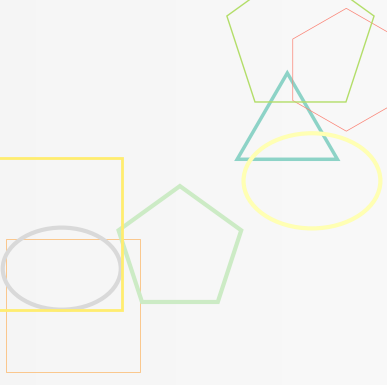[{"shape": "triangle", "thickness": 2.5, "radius": 0.75, "center": [0.741, 0.661]}, {"shape": "oval", "thickness": 3, "radius": 0.88, "center": [0.805, 0.53]}, {"shape": "hexagon", "thickness": 0.5, "radius": 0.8, "center": [0.894, 0.819]}, {"shape": "square", "thickness": 0.5, "radius": 0.86, "center": [0.188, 0.207]}, {"shape": "pentagon", "thickness": 1, "radius": 1.0, "center": [0.775, 0.897]}, {"shape": "oval", "thickness": 3, "radius": 0.76, "center": [0.159, 0.302]}, {"shape": "pentagon", "thickness": 3, "radius": 0.83, "center": [0.464, 0.35]}, {"shape": "square", "thickness": 2, "radius": 0.99, "center": [0.118, 0.393]}]